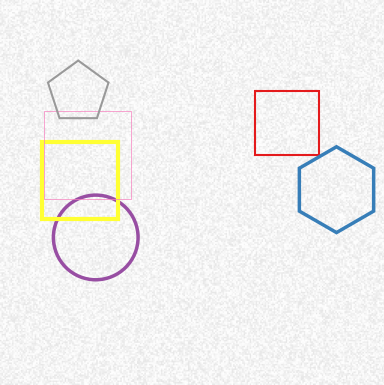[{"shape": "square", "thickness": 1.5, "radius": 0.41, "center": [0.745, 0.68]}, {"shape": "hexagon", "thickness": 2.5, "radius": 0.56, "center": [0.874, 0.507]}, {"shape": "circle", "thickness": 2.5, "radius": 0.55, "center": [0.249, 0.383]}, {"shape": "square", "thickness": 3, "radius": 0.5, "center": [0.208, 0.531]}, {"shape": "square", "thickness": 0.5, "radius": 0.57, "center": [0.227, 0.598]}, {"shape": "pentagon", "thickness": 1.5, "radius": 0.41, "center": [0.203, 0.76]}]